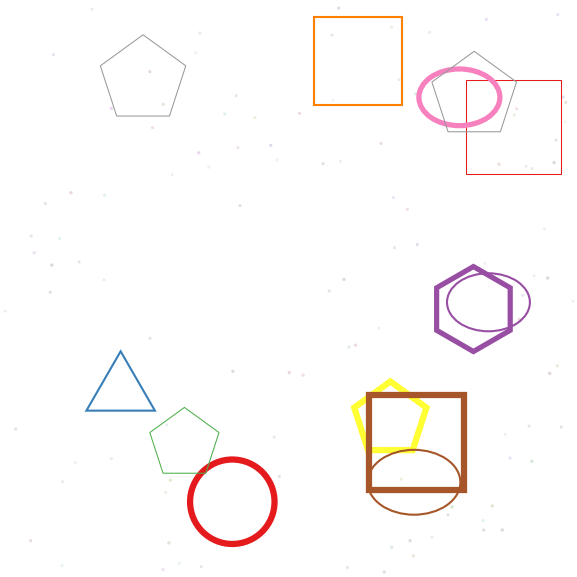[{"shape": "square", "thickness": 0.5, "radius": 0.41, "center": [0.889, 0.78]}, {"shape": "circle", "thickness": 3, "radius": 0.37, "center": [0.402, 0.13]}, {"shape": "triangle", "thickness": 1, "radius": 0.34, "center": [0.209, 0.322]}, {"shape": "pentagon", "thickness": 0.5, "radius": 0.31, "center": [0.319, 0.231]}, {"shape": "hexagon", "thickness": 2.5, "radius": 0.37, "center": [0.82, 0.464]}, {"shape": "oval", "thickness": 1, "radius": 0.36, "center": [0.846, 0.476]}, {"shape": "square", "thickness": 1, "radius": 0.38, "center": [0.619, 0.893]}, {"shape": "pentagon", "thickness": 3, "radius": 0.33, "center": [0.676, 0.273]}, {"shape": "oval", "thickness": 1, "radius": 0.4, "center": [0.717, 0.164]}, {"shape": "square", "thickness": 3, "radius": 0.41, "center": [0.721, 0.233]}, {"shape": "oval", "thickness": 2.5, "radius": 0.35, "center": [0.795, 0.831]}, {"shape": "pentagon", "thickness": 0.5, "radius": 0.39, "center": [0.821, 0.833]}, {"shape": "pentagon", "thickness": 0.5, "radius": 0.39, "center": [0.248, 0.861]}]